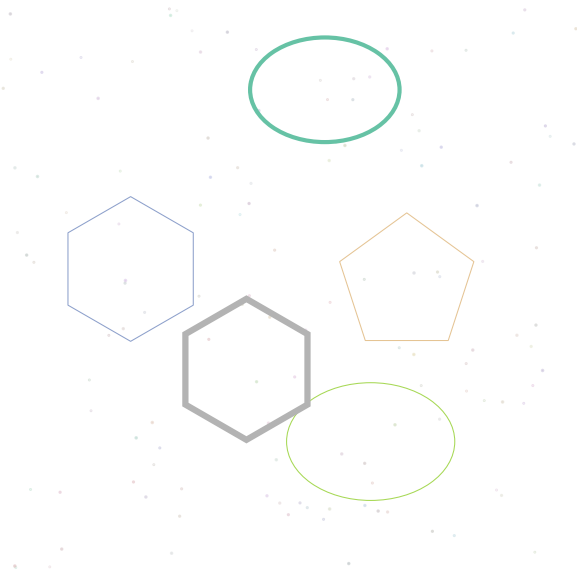[{"shape": "oval", "thickness": 2, "radius": 0.65, "center": [0.562, 0.844]}, {"shape": "hexagon", "thickness": 0.5, "radius": 0.63, "center": [0.226, 0.533]}, {"shape": "oval", "thickness": 0.5, "radius": 0.73, "center": [0.642, 0.235]}, {"shape": "pentagon", "thickness": 0.5, "radius": 0.61, "center": [0.704, 0.508]}, {"shape": "hexagon", "thickness": 3, "radius": 0.61, "center": [0.427, 0.36]}]